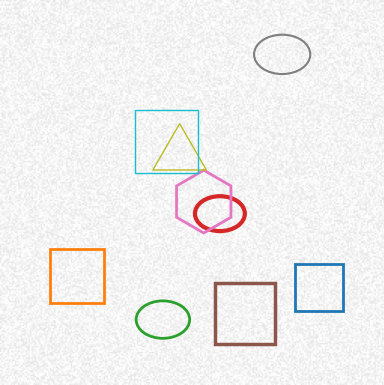[{"shape": "square", "thickness": 2, "radius": 0.31, "center": [0.829, 0.253]}, {"shape": "square", "thickness": 2, "radius": 0.35, "center": [0.2, 0.283]}, {"shape": "oval", "thickness": 2, "radius": 0.35, "center": [0.423, 0.17]}, {"shape": "oval", "thickness": 3, "radius": 0.32, "center": [0.571, 0.445]}, {"shape": "square", "thickness": 2.5, "radius": 0.39, "center": [0.636, 0.186]}, {"shape": "hexagon", "thickness": 2, "radius": 0.41, "center": [0.529, 0.476]}, {"shape": "oval", "thickness": 1.5, "radius": 0.36, "center": [0.733, 0.859]}, {"shape": "triangle", "thickness": 1, "radius": 0.4, "center": [0.467, 0.599]}, {"shape": "square", "thickness": 1, "radius": 0.41, "center": [0.433, 0.633]}]